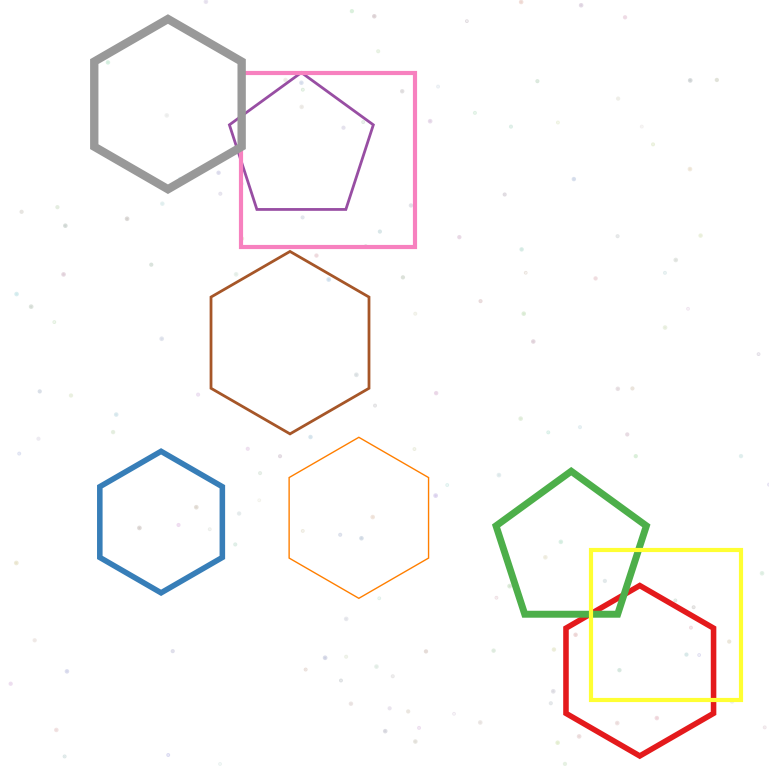[{"shape": "hexagon", "thickness": 2, "radius": 0.55, "center": [0.831, 0.129]}, {"shape": "hexagon", "thickness": 2, "radius": 0.46, "center": [0.209, 0.322]}, {"shape": "pentagon", "thickness": 2.5, "radius": 0.51, "center": [0.742, 0.285]}, {"shape": "pentagon", "thickness": 1, "radius": 0.49, "center": [0.391, 0.807]}, {"shape": "hexagon", "thickness": 0.5, "radius": 0.52, "center": [0.466, 0.328]}, {"shape": "square", "thickness": 1.5, "radius": 0.49, "center": [0.865, 0.188]}, {"shape": "hexagon", "thickness": 1, "radius": 0.59, "center": [0.377, 0.555]}, {"shape": "square", "thickness": 1.5, "radius": 0.56, "center": [0.426, 0.793]}, {"shape": "hexagon", "thickness": 3, "radius": 0.55, "center": [0.218, 0.865]}]